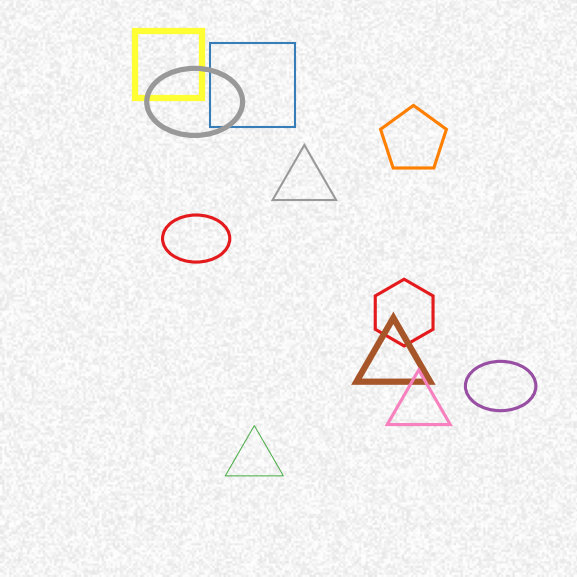[{"shape": "hexagon", "thickness": 1.5, "radius": 0.29, "center": [0.7, 0.458]}, {"shape": "oval", "thickness": 1.5, "radius": 0.29, "center": [0.34, 0.586]}, {"shape": "square", "thickness": 1, "radius": 0.37, "center": [0.437, 0.852]}, {"shape": "triangle", "thickness": 0.5, "radius": 0.29, "center": [0.44, 0.204]}, {"shape": "oval", "thickness": 1.5, "radius": 0.31, "center": [0.867, 0.331]}, {"shape": "pentagon", "thickness": 1.5, "radius": 0.3, "center": [0.716, 0.757]}, {"shape": "square", "thickness": 3, "radius": 0.29, "center": [0.291, 0.888]}, {"shape": "triangle", "thickness": 3, "radius": 0.37, "center": [0.681, 0.375]}, {"shape": "triangle", "thickness": 1.5, "radius": 0.32, "center": [0.725, 0.295]}, {"shape": "oval", "thickness": 2.5, "radius": 0.41, "center": [0.337, 0.823]}, {"shape": "triangle", "thickness": 1, "radius": 0.32, "center": [0.527, 0.685]}]